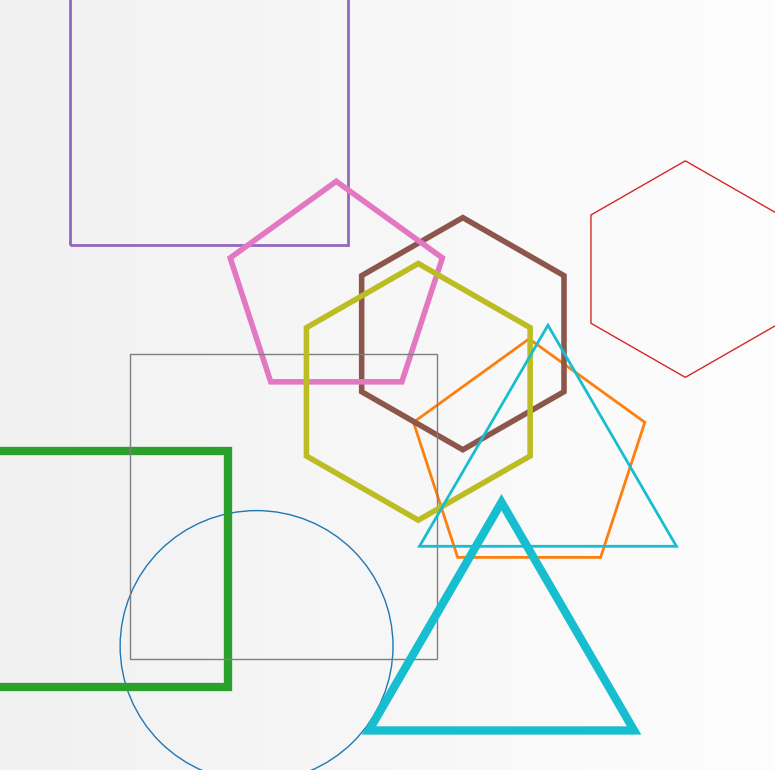[{"shape": "circle", "thickness": 0.5, "radius": 0.88, "center": [0.331, 0.161]}, {"shape": "pentagon", "thickness": 1, "radius": 0.78, "center": [0.683, 0.403]}, {"shape": "square", "thickness": 3, "radius": 0.77, "center": [0.141, 0.262]}, {"shape": "hexagon", "thickness": 0.5, "radius": 0.7, "center": [0.884, 0.651]}, {"shape": "square", "thickness": 1, "radius": 0.9, "center": [0.269, 0.862]}, {"shape": "hexagon", "thickness": 2, "radius": 0.75, "center": [0.597, 0.567]}, {"shape": "pentagon", "thickness": 2, "radius": 0.72, "center": [0.434, 0.621]}, {"shape": "square", "thickness": 0.5, "radius": 0.99, "center": [0.366, 0.343]}, {"shape": "hexagon", "thickness": 2, "radius": 0.83, "center": [0.54, 0.491]}, {"shape": "triangle", "thickness": 1, "radius": 0.96, "center": [0.707, 0.386]}, {"shape": "triangle", "thickness": 3, "radius": 0.99, "center": [0.647, 0.15]}]